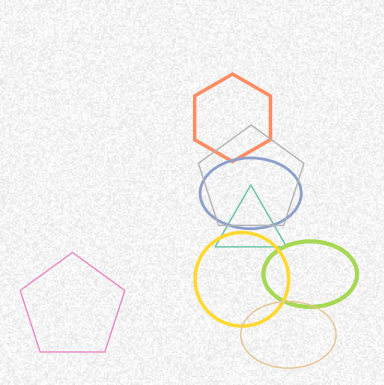[{"shape": "triangle", "thickness": 1, "radius": 0.54, "center": [0.652, 0.412]}, {"shape": "hexagon", "thickness": 2.5, "radius": 0.57, "center": [0.604, 0.694]}, {"shape": "oval", "thickness": 2, "radius": 0.66, "center": [0.651, 0.498]}, {"shape": "pentagon", "thickness": 1, "radius": 0.71, "center": [0.188, 0.201]}, {"shape": "oval", "thickness": 3, "radius": 0.61, "center": [0.806, 0.288]}, {"shape": "circle", "thickness": 2.5, "radius": 0.61, "center": [0.628, 0.275]}, {"shape": "oval", "thickness": 1, "radius": 0.62, "center": [0.749, 0.13]}, {"shape": "pentagon", "thickness": 1, "radius": 0.72, "center": [0.652, 0.531]}]